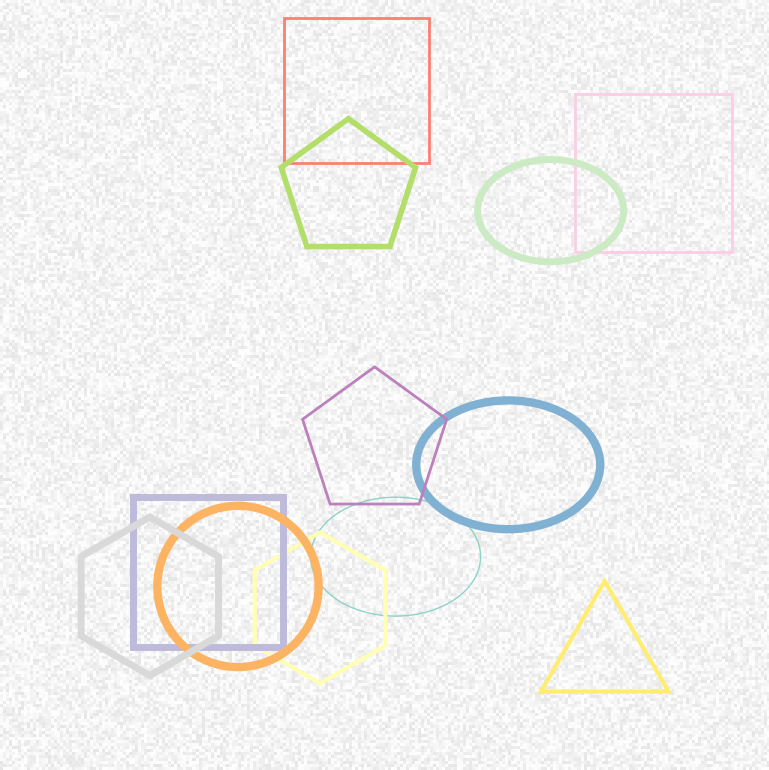[{"shape": "oval", "thickness": 0.5, "radius": 0.55, "center": [0.514, 0.277]}, {"shape": "hexagon", "thickness": 1.5, "radius": 0.49, "center": [0.416, 0.21]}, {"shape": "square", "thickness": 2.5, "radius": 0.49, "center": [0.27, 0.257]}, {"shape": "square", "thickness": 1, "radius": 0.47, "center": [0.463, 0.883]}, {"shape": "oval", "thickness": 3, "radius": 0.6, "center": [0.66, 0.396]}, {"shape": "circle", "thickness": 3, "radius": 0.52, "center": [0.309, 0.238]}, {"shape": "pentagon", "thickness": 2, "radius": 0.46, "center": [0.452, 0.754]}, {"shape": "square", "thickness": 1, "radius": 0.51, "center": [0.849, 0.775]}, {"shape": "hexagon", "thickness": 2.5, "radius": 0.52, "center": [0.195, 0.226]}, {"shape": "pentagon", "thickness": 1, "radius": 0.49, "center": [0.487, 0.425]}, {"shape": "oval", "thickness": 2.5, "radius": 0.47, "center": [0.715, 0.726]}, {"shape": "triangle", "thickness": 1.5, "radius": 0.48, "center": [0.785, 0.15]}]